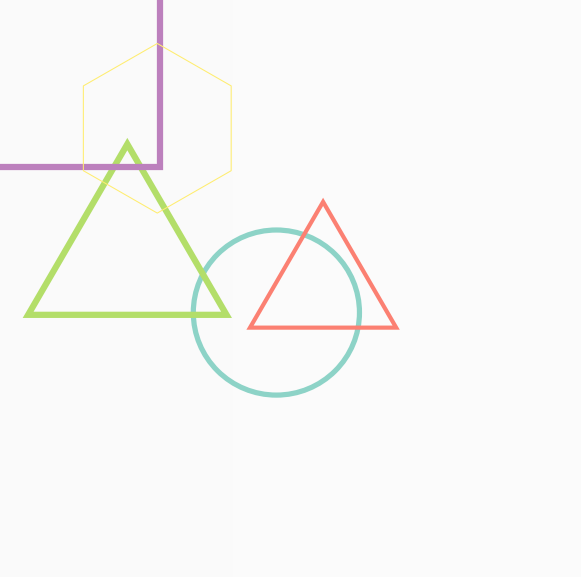[{"shape": "circle", "thickness": 2.5, "radius": 0.71, "center": [0.476, 0.458]}, {"shape": "triangle", "thickness": 2, "radius": 0.73, "center": [0.556, 0.504]}, {"shape": "triangle", "thickness": 3, "radius": 0.99, "center": [0.219, 0.553]}, {"shape": "square", "thickness": 3, "radius": 0.77, "center": [0.12, 0.865]}, {"shape": "hexagon", "thickness": 0.5, "radius": 0.73, "center": [0.271, 0.777]}]